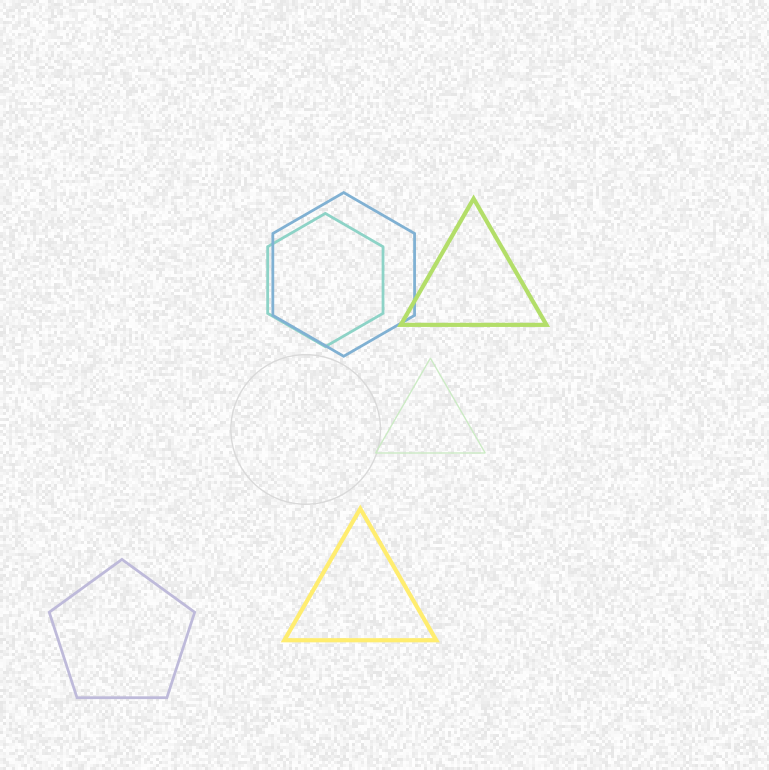[{"shape": "hexagon", "thickness": 1, "radius": 0.43, "center": [0.423, 0.636]}, {"shape": "pentagon", "thickness": 1, "radius": 0.5, "center": [0.158, 0.174]}, {"shape": "hexagon", "thickness": 1, "radius": 0.53, "center": [0.446, 0.644]}, {"shape": "triangle", "thickness": 1.5, "radius": 0.55, "center": [0.615, 0.633]}, {"shape": "circle", "thickness": 0.5, "radius": 0.49, "center": [0.397, 0.442]}, {"shape": "triangle", "thickness": 0.5, "radius": 0.41, "center": [0.559, 0.453]}, {"shape": "triangle", "thickness": 1.5, "radius": 0.57, "center": [0.468, 0.225]}]